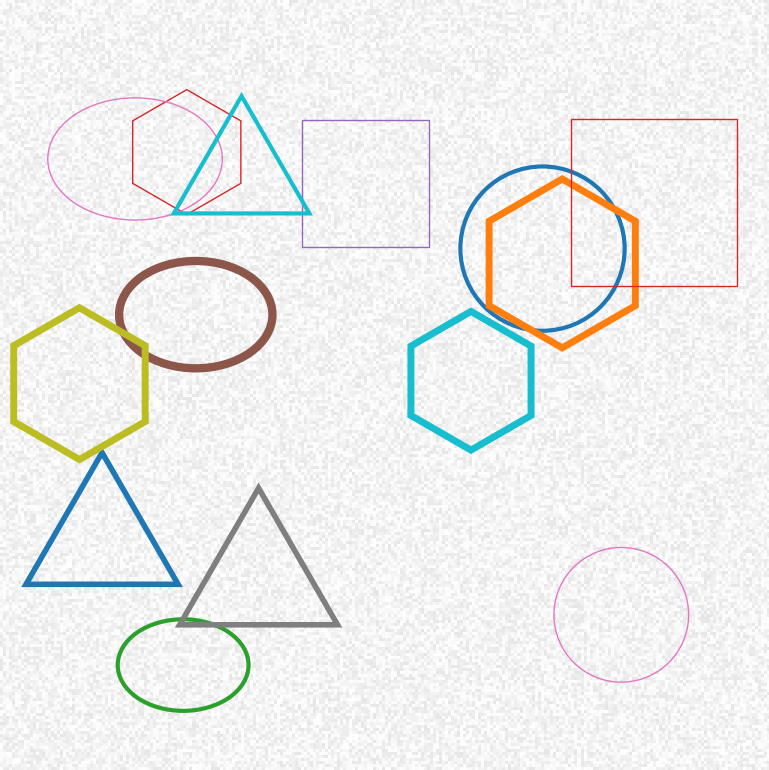[{"shape": "circle", "thickness": 1.5, "radius": 0.53, "center": [0.705, 0.677]}, {"shape": "triangle", "thickness": 2, "radius": 0.57, "center": [0.133, 0.298]}, {"shape": "hexagon", "thickness": 2.5, "radius": 0.55, "center": [0.73, 0.658]}, {"shape": "oval", "thickness": 1.5, "radius": 0.42, "center": [0.238, 0.136]}, {"shape": "square", "thickness": 0.5, "radius": 0.54, "center": [0.849, 0.737]}, {"shape": "hexagon", "thickness": 0.5, "radius": 0.41, "center": [0.243, 0.802]}, {"shape": "square", "thickness": 0.5, "radius": 0.41, "center": [0.474, 0.762]}, {"shape": "oval", "thickness": 3, "radius": 0.5, "center": [0.254, 0.591]}, {"shape": "oval", "thickness": 0.5, "radius": 0.57, "center": [0.175, 0.794]}, {"shape": "circle", "thickness": 0.5, "radius": 0.44, "center": [0.807, 0.202]}, {"shape": "triangle", "thickness": 2, "radius": 0.59, "center": [0.336, 0.248]}, {"shape": "hexagon", "thickness": 2.5, "radius": 0.49, "center": [0.103, 0.502]}, {"shape": "triangle", "thickness": 1.5, "radius": 0.51, "center": [0.314, 0.774]}, {"shape": "hexagon", "thickness": 2.5, "radius": 0.45, "center": [0.612, 0.505]}]